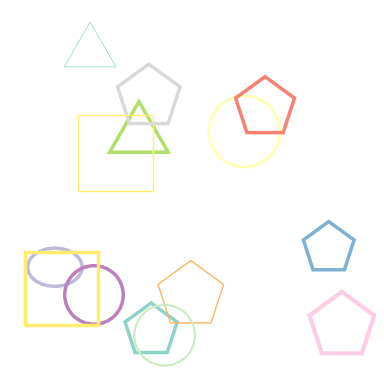[{"shape": "triangle", "thickness": 0.5, "radius": 0.39, "center": [0.234, 0.865]}, {"shape": "pentagon", "thickness": 2.5, "radius": 0.36, "center": [0.393, 0.142]}, {"shape": "circle", "thickness": 2, "radius": 0.46, "center": [0.635, 0.659]}, {"shape": "oval", "thickness": 2.5, "radius": 0.35, "center": [0.143, 0.306]}, {"shape": "pentagon", "thickness": 2.5, "radius": 0.4, "center": [0.688, 0.721]}, {"shape": "pentagon", "thickness": 2.5, "radius": 0.35, "center": [0.854, 0.355]}, {"shape": "pentagon", "thickness": 1, "radius": 0.45, "center": [0.496, 0.234]}, {"shape": "triangle", "thickness": 2.5, "radius": 0.44, "center": [0.361, 0.649]}, {"shape": "pentagon", "thickness": 3, "radius": 0.44, "center": [0.888, 0.154]}, {"shape": "pentagon", "thickness": 2.5, "radius": 0.43, "center": [0.387, 0.748]}, {"shape": "circle", "thickness": 2.5, "radius": 0.38, "center": [0.244, 0.234]}, {"shape": "circle", "thickness": 1.5, "radius": 0.39, "center": [0.428, 0.129]}, {"shape": "square", "thickness": 1, "radius": 0.49, "center": [0.3, 0.602]}, {"shape": "square", "thickness": 2.5, "radius": 0.48, "center": [0.16, 0.251]}]